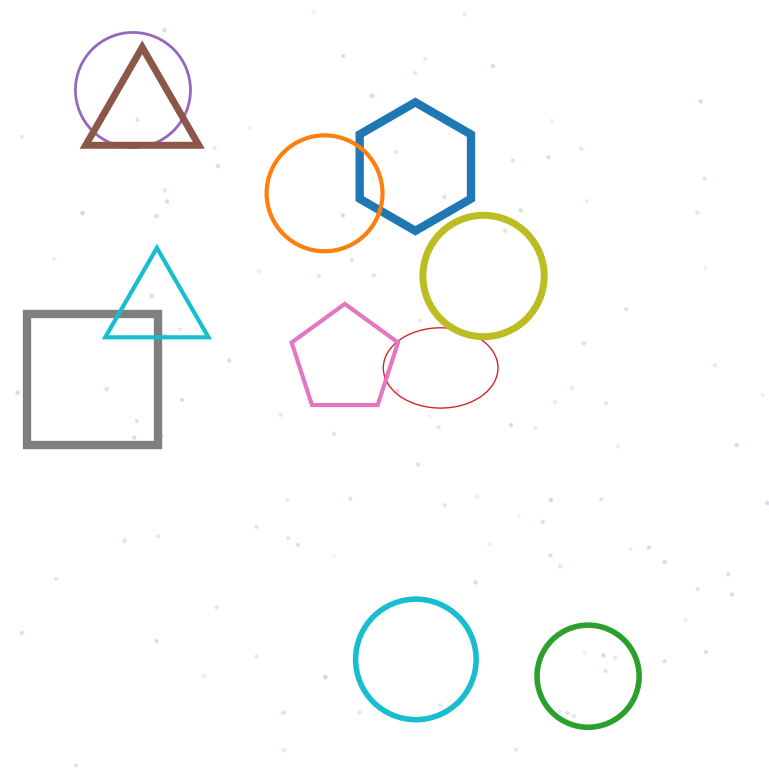[{"shape": "hexagon", "thickness": 3, "radius": 0.42, "center": [0.539, 0.784]}, {"shape": "circle", "thickness": 1.5, "radius": 0.38, "center": [0.422, 0.749]}, {"shape": "circle", "thickness": 2, "radius": 0.33, "center": [0.764, 0.122]}, {"shape": "oval", "thickness": 0.5, "radius": 0.37, "center": [0.572, 0.522]}, {"shape": "circle", "thickness": 1, "radius": 0.37, "center": [0.173, 0.883]}, {"shape": "triangle", "thickness": 2.5, "radius": 0.42, "center": [0.185, 0.854]}, {"shape": "pentagon", "thickness": 1.5, "radius": 0.36, "center": [0.448, 0.533]}, {"shape": "square", "thickness": 3, "radius": 0.43, "center": [0.12, 0.507]}, {"shape": "circle", "thickness": 2.5, "radius": 0.39, "center": [0.628, 0.642]}, {"shape": "triangle", "thickness": 1.5, "radius": 0.39, "center": [0.204, 0.601]}, {"shape": "circle", "thickness": 2, "radius": 0.39, "center": [0.54, 0.144]}]